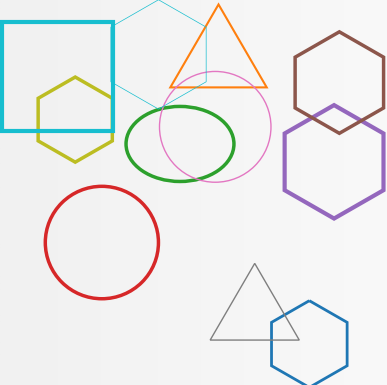[{"shape": "hexagon", "thickness": 2, "radius": 0.56, "center": [0.798, 0.106]}, {"shape": "triangle", "thickness": 1.5, "radius": 0.72, "center": [0.564, 0.845]}, {"shape": "oval", "thickness": 2.5, "radius": 0.7, "center": [0.464, 0.626]}, {"shape": "circle", "thickness": 2.5, "radius": 0.73, "center": [0.263, 0.37]}, {"shape": "hexagon", "thickness": 3, "radius": 0.74, "center": [0.862, 0.58]}, {"shape": "hexagon", "thickness": 2.5, "radius": 0.66, "center": [0.876, 0.786]}, {"shape": "circle", "thickness": 1, "radius": 0.72, "center": [0.555, 0.671]}, {"shape": "triangle", "thickness": 1, "radius": 0.66, "center": [0.657, 0.183]}, {"shape": "hexagon", "thickness": 2.5, "radius": 0.55, "center": [0.194, 0.689]}, {"shape": "hexagon", "thickness": 0.5, "radius": 0.71, "center": [0.409, 0.859]}, {"shape": "square", "thickness": 3, "radius": 0.71, "center": [0.148, 0.801]}]